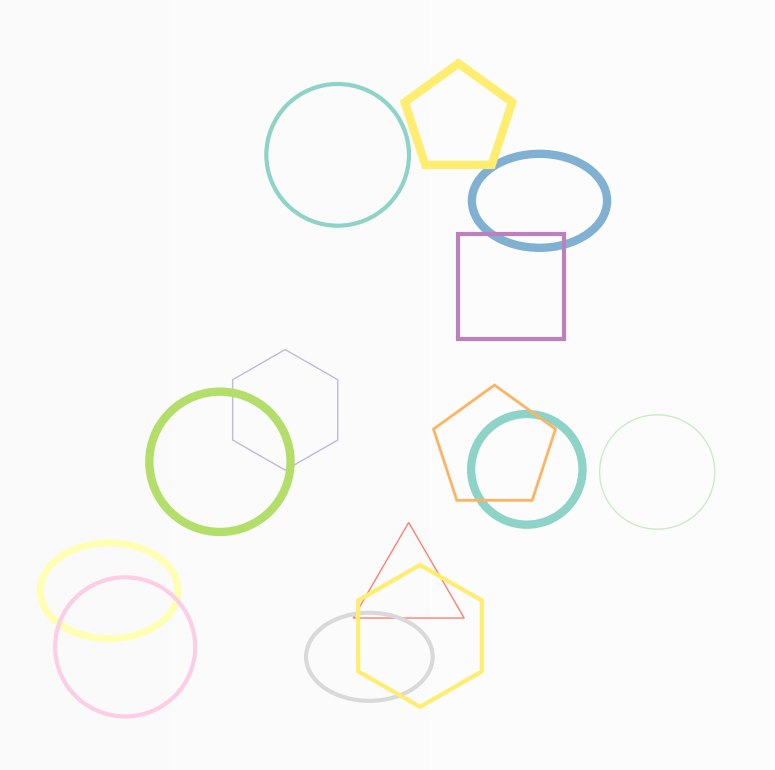[{"shape": "circle", "thickness": 3, "radius": 0.36, "center": [0.68, 0.39]}, {"shape": "circle", "thickness": 1.5, "radius": 0.46, "center": [0.436, 0.799]}, {"shape": "oval", "thickness": 2.5, "radius": 0.44, "center": [0.141, 0.233]}, {"shape": "hexagon", "thickness": 0.5, "radius": 0.39, "center": [0.368, 0.468]}, {"shape": "triangle", "thickness": 0.5, "radius": 0.41, "center": [0.527, 0.239]}, {"shape": "oval", "thickness": 3, "radius": 0.44, "center": [0.696, 0.739]}, {"shape": "pentagon", "thickness": 1, "radius": 0.41, "center": [0.638, 0.417]}, {"shape": "circle", "thickness": 3, "radius": 0.46, "center": [0.284, 0.4]}, {"shape": "circle", "thickness": 1.5, "radius": 0.45, "center": [0.162, 0.16]}, {"shape": "oval", "thickness": 1.5, "radius": 0.41, "center": [0.477, 0.147]}, {"shape": "square", "thickness": 1.5, "radius": 0.34, "center": [0.66, 0.628]}, {"shape": "circle", "thickness": 0.5, "radius": 0.37, "center": [0.848, 0.387]}, {"shape": "hexagon", "thickness": 1.5, "radius": 0.46, "center": [0.542, 0.174]}, {"shape": "pentagon", "thickness": 3, "radius": 0.36, "center": [0.592, 0.845]}]